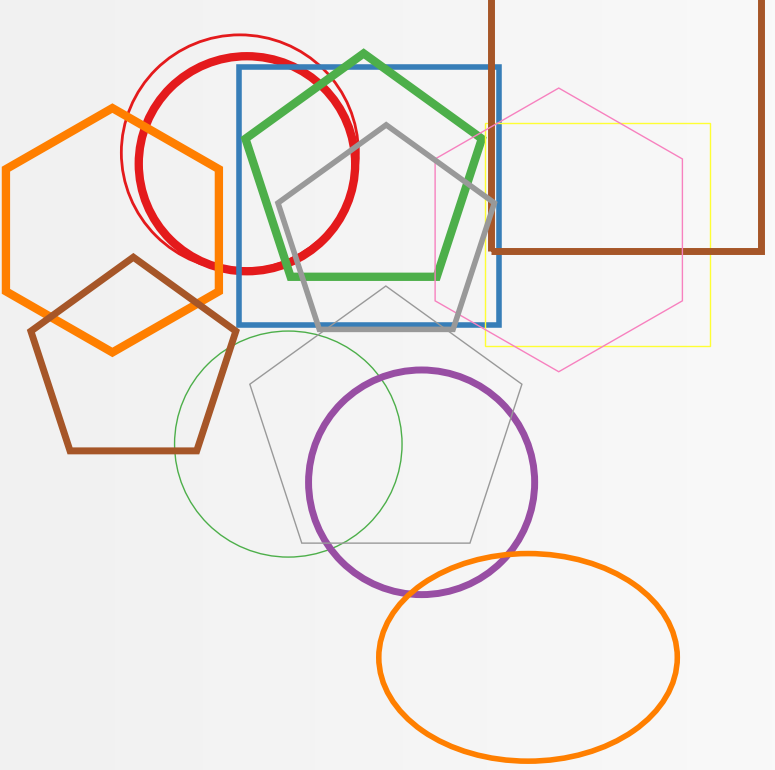[{"shape": "circle", "thickness": 3, "radius": 0.7, "center": [0.319, 0.787]}, {"shape": "circle", "thickness": 1, "radius": 0.76, "center": [0.309, 0.802]}, {"shape": "square", "thickness": 2, "radius": 0.84, "center": [0.476, 0.746]}, {"shape": "circle", "thickness": 0.5, "radius": 0.73, "center": [0.372, 0.423]}, {"shape": "pentagon", "thickness": 3, "radius": 0.8, "center": [0.469, 0.77]}, {"shape": "circle", "thickness": 2.5, "radius": 0.73, "center": [0.544, 0.374]}, {"shape": "hexagon", "thickness": 3, "radius": 0.79, "center": [0.145, 0.701]}, {"shape": "oval", "thickness": 2, "radius": 0.96, "center": [0.681, 0.146]}, {"shape": "square", "thickness": 0.5, "radius": 0.73, "center": [0.771, 0.696]}, {"shape": "pentagon", "thickness": 2.5, "radius": 0.7, "center": [0.172, 0.527]}, {"shape": "square", "thickness": 2.5, "radius": 0.87, "center": [0.808, 0.847]}, {"shape": "hexagon", "thickness": 0.5, "radius": 0.92, "center": [0.721, 0.701]}, {"shape": "pentagon", "thickness": 2, "radius": 0.73, "center": [0.498, 0.691]}, {"shape": "pentagon", "thickness": 0.5, "radius": 0.92, "center": [0.498, 0.444]}]